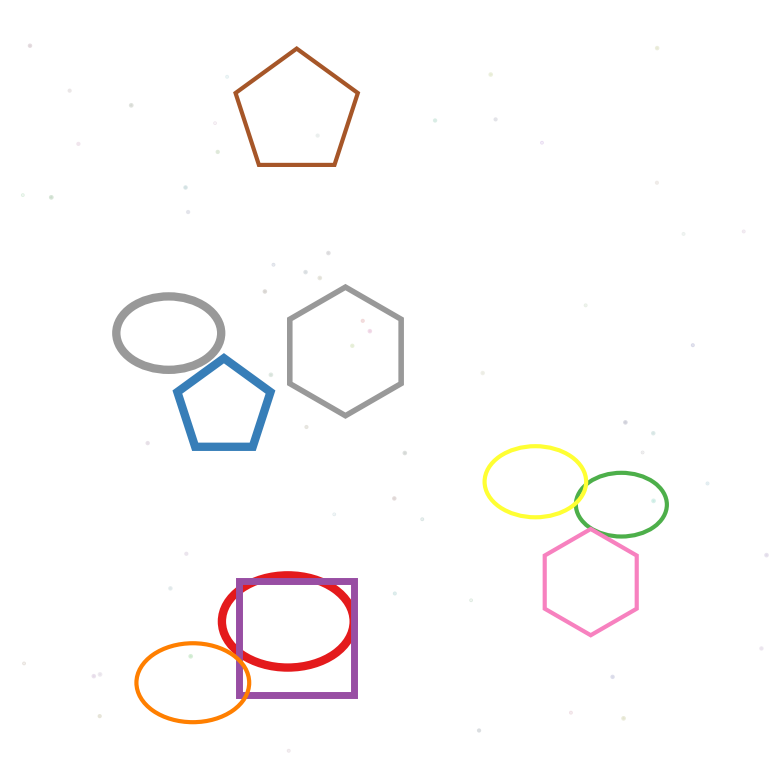[{"shape": "oval", "thickness": 3, "radius": 0.43, "center": [0.374, 0.193]}, {"shape": "pentagon", "thickness": 3, "radius": 0.32, "center": [0.291, 0.471]}, {"shape": "oval", "thickness": 1.5, "radius": 0.3, "center": [0.807, 0.345]}, {"shape": "square", "thickness": 2.5, "radius": 0.37, "center": [0.385, 0.171]}, {"shape": "oval", "thickness": 1.5, "radius": 0.37, "center": [0.25, 0.113]}, {"shape": "oval", "thickness": 1.5, "radius": 0.33, "center": [0.695, 0.374]}, {"shape": "pentagon", "thickness": 1.5, "radius": 0.42, "center": [0.385, 0.853]}, {"shape": "hexagon", "thickness": 1.5, "radius": 0.34, "center": [0.767, 0.244]}, {"shape": "hexagon", "thickness": 2, "radius": 0.42, "center": [0.449, 0.544]}, {"shape": "oval", "thickness": 3, "radius": 0.34, "center": [0.219, 0.567]}]